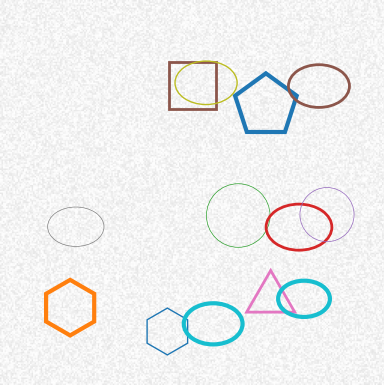[{"shape": "hexagon", "thickness": 1, "radius": 0.3, "center": [0.435, 0.139]}, {"shape": "pentagon", "thickness": 3, "radius": 0.42, "center": [0.691, 0.725]}, {"shape": "hexagon", "thickness": 3, "radius": 0.36, "center": [0.182, 0.201]}, {"shape": "circle", "thickness": 0.5, "radius": 0.41, "center": [0.619, 0.44]}, {"shape": "oval", "thickness": 2, "radius": 0.43, "center": [0.777, 0.41]}, {"shape": "circle", "thickness": 0.5, "radius": 0.35, "center": [0.849, 0.443]}, {"shape": "oval", "thickness": 2, "radius": 0.4, "center": [0.828, 0.776]}, {"shape": "square", "thickness": 2, "radius": 0.3, "center": [0.5, 0.778]}, {"shape": "triangle", "thickness": 2, "radius": 0.36, "center": [0.703, 0.225]}, {"shape": "oval", "thickness": 0.5, "radius": 0.37, "center": [0.197, 0.411]}, {"shape": "oval", "thickness": 1, "radius": 0.4, "center": [0.535, 0.785]}, {"shape": "oval", "thickness": 3, "radius": 0.38, "center": [0.554, 0.159]}, {"shape": "oval", "thickness": 3, "radius": 0.34, "center": [0.79, 0.224]}]